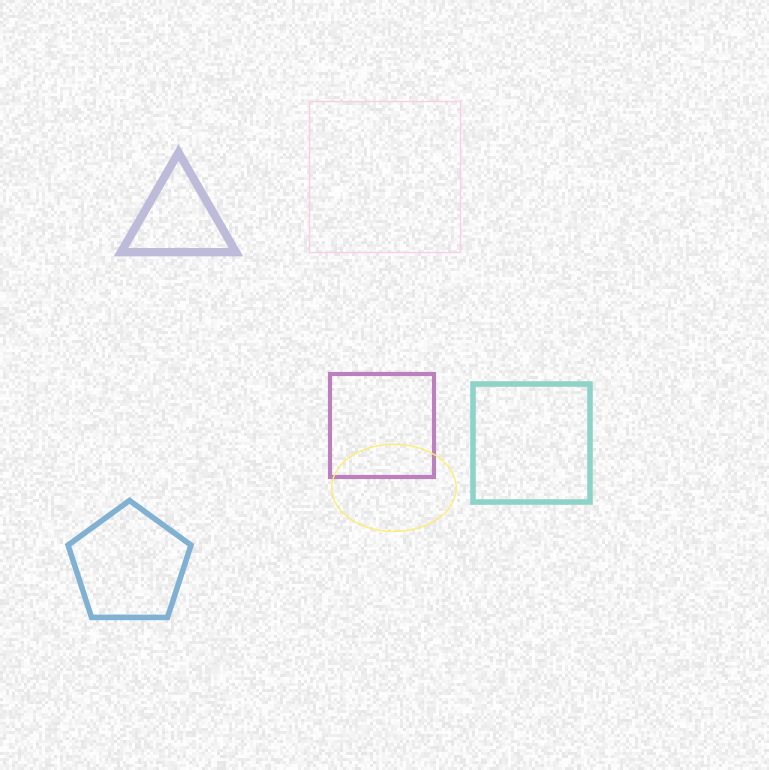[{"shape": "square", "thickness": 2, "radius": 0.38, "center": [0.69, 0.425]}, {"shape": "triangle", "thickness": 3, "radius": 0.43, "center": [0.232, 0.716]}, {"shape": "pentagon", "thickness": 2, "radius": 0.42, "center": [0.168, 0.266]}, {"shape": "square", "thickness": 0.5, "radius": 0.49, "center": [0.499, 0.771]}, {"shape": "square", "thickness": 1.5, "radius": 0.34, "center": [0.496, 0.448]}, {"shape": "oval", "thickness": 0.5, "radius": 0.4, "center": [0.512, 0.366]}]